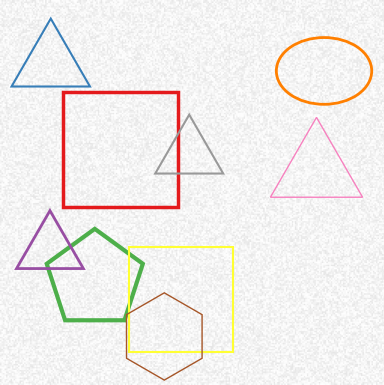[{"shape": "square", "thickness": 2.5, "radius": 0.75, "center": [0.313, 0.612]}, {"shape": "triangle", "thickness": 1.5, "radius": 0.59, "center": [0.132, 0.834]}, {"shape": "pentagon", "thickness": 3, "radius": 0.66, "center": [0.246, 0.274]}, {"shape": "triangle", "thickness": 2, "radius": 0.5, "center": [0.13, 0.353]}, {"shape": "oval", "thickness": 2, "radius": 0.62, "center": [0.842, 0.816]}, {"shape": "square", "thickness": 1.5, "radius": 0.68, "center": [0.47, 0.222]}, {"shape": "hexagon", "thickness": 1, "radius": 0.57, "center": [0.427, 0.126]}, {"shape": "triangle", "thickness": 1, "radius": 0.69, "center": [0.822, 0.557]}, {"shape": "triangle", "thickness": 1.5, "radius": 0.51, "center": [0.491, 0.6]}]